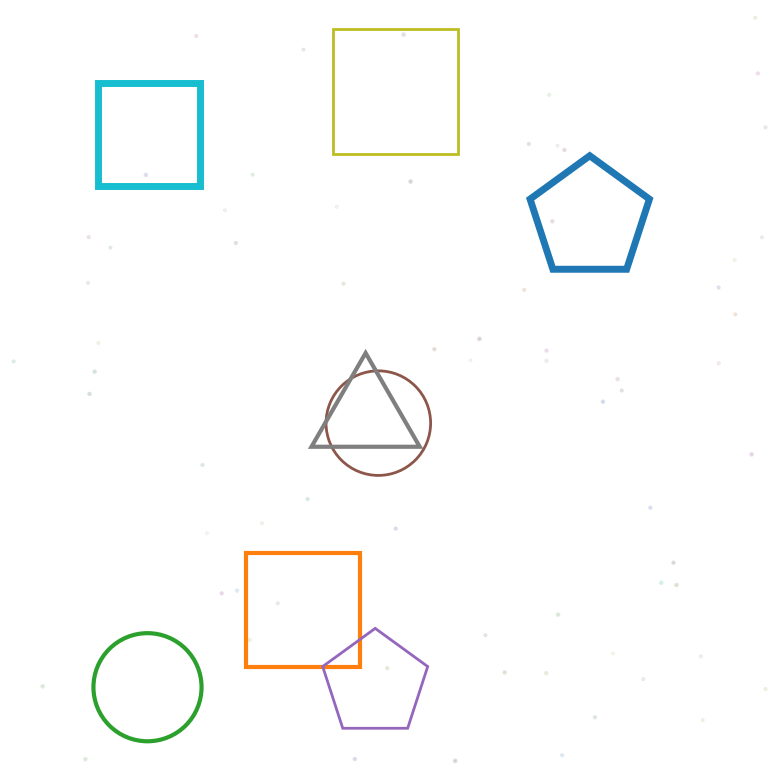[{"shape": "pentagon", "thickness": 2.5, "radius": 0.41, "center": [0.766, 0.716]}, {"shape": "square", "thickness": 1.5, "radius": 0.37, "center": [0.393, 0.208]}, {"shape": "circle", "thickness": 1.5, "radius": 0.35, "center": [0.192, 0.108]}, {"shape": "pentagon", "thickness": 1, "radius": 0.36, "center": [0.487, 0.112]}, {"shape": "circle", "thickness": 1, "radius": 0.34, "center": [0.491, 0.45]}, {"shape": "triangle", "thickness": 1.5, "radius": 0.41, "center": [0.475, 0.46]}, {"shape": "square", "thickness": 1, "radius": 0.41, "center": [0.514, 0.882]}, {"shape": "square", "thickness": 2.5, "radius": 0.33, "center": [0.194, 0.825]}]